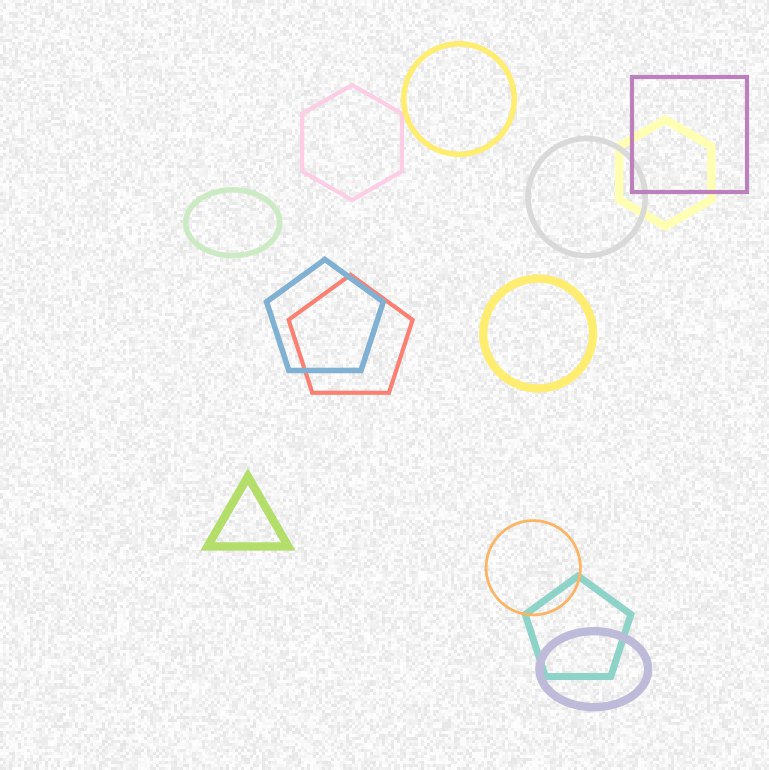[{"shape": "pentagon", "thickness": 2.5, "radius": 0.36, "center": [0.751, 0.18]}, {"shape": "hexagon", "thickness": 3, "radius": 0.35, "center": [0.864, 0.775]}, {"shape": "oval", "thickness": 3, "radius": 0.35, "center": [0.771, 0.131]}, {"shape": "pentagon", "thickness": 1.5, "radius": 0.42, "center": [0.455, 0.558]}, {"shape": "pentagon", "thickness": 2, "radius": 0.4, "center": [0.422, 0.583]}, {"shape": "circle", "thickness": 1, "radius": 0.31, "center": [0.693, 0.263]}, {"shape": "triangle", "thickness": 3, "radius": 0.3, "center": [0.322, 0.321]}, {"shape": "hexagon", "thickness": 1.5, "radius": 0.37, "center": [0.457, 0.815]}, {"shape": "circle", "thickness": 2, "radius": 0.38, "center": [0.762, 0.744]}, {"shape": "square", "thickness": 1.5, "radius": 0.37, "center": [0.895, 0.825]}, {"shape": "oval", "thickness": 2, "radius": 0.31, "center": [0.302, 0.711]}, {"shape": "circle", "thickness": 2, "radius": 0.36, "center": [0.596, 0.871]}, {"shape": "circle", "thickness": 3, "radius": 0.36, "center": [0.699, 0.567]}]